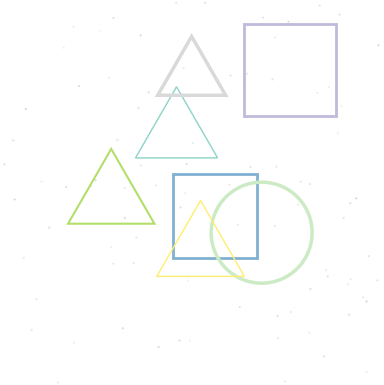[{"shape": "triangle", "thickness": 1, "radius": 0.62, "center": [0.459, 0.651]}, {"shape": "square", "thickness": 2, "radius": 0.6, "center": [0.752, 0.819]}, {"shape": "square", "thickness": 2, "radius": 0.55, "center": [0.558, 0.439]}, {"shape": "triangle", "thickness": 1.5, "radius": 0.65, "center": [0.289, 0.484]}, {"shape": "triangle", "thickness": 2.5, "radius": 0.51, "center": [0.498, 0.803]}, {"shape": "circle", "thickness": 2.5, "radius": 0.66, "center": [0.68, 0.396]}, {"shape": "triangle", "thickness": 1, "radius": 0.66, "center": [0.521, 0.348]}]